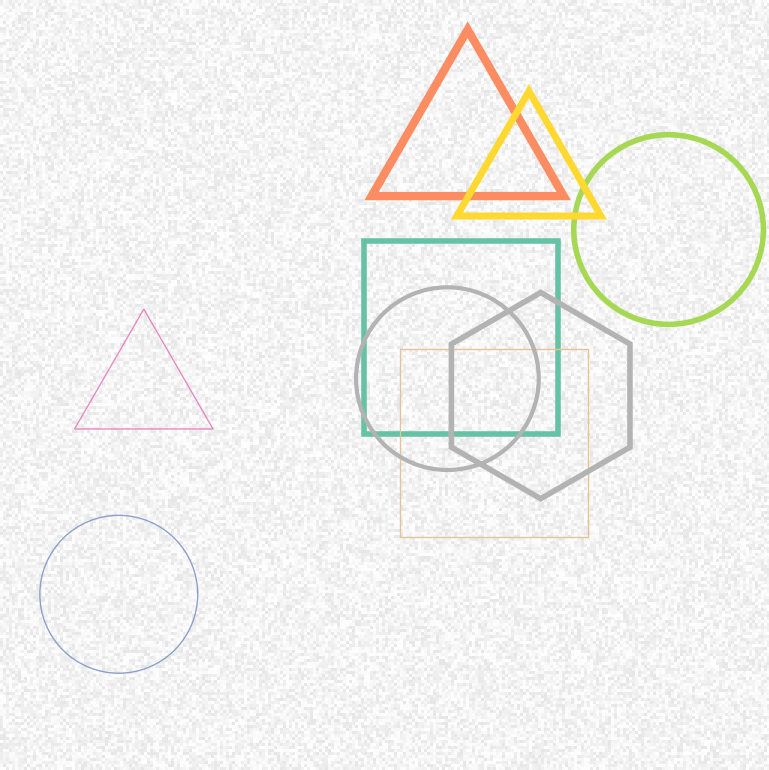[{"shape": "square", "thickness": 2, "radius": 0.63, "center": [0.598, 0.562]}, {"shape": "triangle", "thickness": 3, "radius": 0.72, "center": [0.607, 0.817]}, {"shape": "circle", "thickness": 0.5, "radius": 0.51, "center": [0.154, 0.228]}, {"shape": "triangle", "thickness": 0.5, "radius": 0.52, "center": [0.187, 0.495]}, {"shape": "circle", "thickness": 2, "radius": 0.62, "center": [0.868, 0.702]}, {"shape": "triangle", "thickness": 2.5, "radius": 0.54, "center": [0.687, 0.773]}, {"shape": "square", "thickness": 0.5, "radius": 0.61, "center": [0.641, 0.425]}, {"shape": "hexagon", "thickness": 2, "radius": 0.67, "center": [0.702, 0.486]}, {"shape": "circle", "thickness": 1.5, "radius": 0.59, "center": [0.581, 0.508]}]